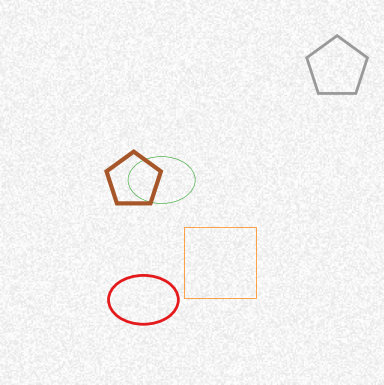[{"shape": "oval", "thickness": 2, "radius": 0.45, "center": [0.373, 0.221]}, {"shape": "oval", "thickness": 0.5, "radius": 0.44, "center": [0.42, 0.532]}, {"shape": "square", "thickness": 0.5, "radius": 0.46, "center": [0.571, 0.318]}, {"shape": "pentagon", "thickness": 3, "radius": 0.37, "center": [0.347, 0.532]}, {"shape": "pentagon", "thickness": 2, "radius": 0.41, "center": [0.876, 0.824]}]